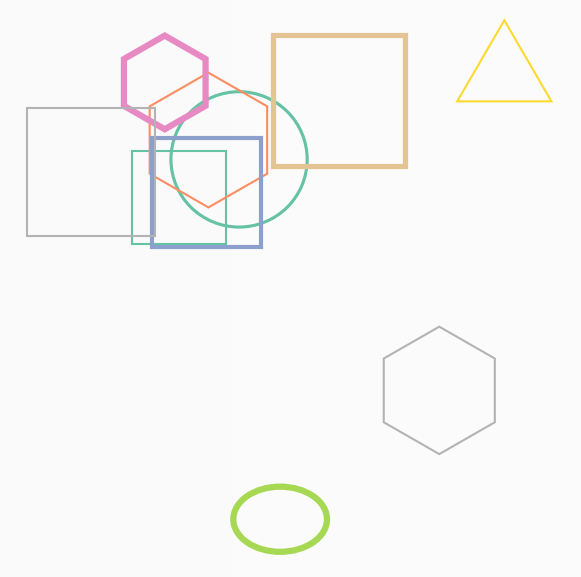[{"shape": "circle", "thickness": 1.5, "radius": 0.59, "center": [0.411, 0.723]}, {"shape": "square", "thickness": 1, "radius": 0.4, "center": [0.308, 0.657]}, {"shape": "hexagon", "thickness": 1, "radius": 0.58, "center": [0.359, 0.757]}, {"shape": "square", "thickness": 2, "radius": 0.47, "center": [0.355, 0.666]}, {"shape": "hexagon", "thickness": 3, "radius": 0.41, "center": [0.283, 0.856]}, {"shape": "oval", "thickness": 3, "radius": 0.4, "center": [0.482, 0.1]}, {"shape": "triangle", "thickness": 1, "radius": 0.47, "center": [0.868, 0.87]}, {"shape": "square", "thickness": 2.5, "radius": 0.57, "center": [0.583, 0.825]}, {"shape": "hexagon", "thickness": 1, "radius": 0.55, "center": [0.756, 0.323]}, {"shape": "square", "thickness": 1, "radius": 0.55, "center": [0.156, 0.701]}]